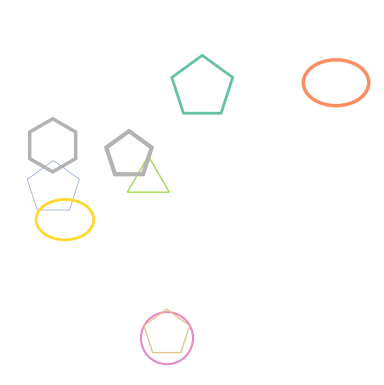[{"shape": "pentagon", "thickness": 2, "radius": 0.42, "center": [0.525, 0.773]}, {"shape": "oval", "thickness": 2.5, "radius": 0.43, "center": [0.873, 0.785]}, {"shape": "pentagon", "thickness": 0.5, "radius": 0.36, "center": [0.139, 0.512]}, {"shape": "circle", "thickness": 1.5, "radius": 0.34, "center": [0.434, 0.122]}, {"shape": "triangle", "thickness": 1, "radius": 0.31, "center": [0.385, 0.532]}, {"shape": "oval", "thickness": 2, "radius": 0.37, "center": [0.169, 0.43]}, {"shape": "pentagon", "thickness": 1, "radius": 0.31, "center": [0.433, 0.135]}, {"shape": "pentagon", "thickness": 3, "radius": 0.31, "center": [0.335, 0.598]}, {"shape": "hexagon", "thickness": 2.5, "radius": 0.34, "center": [0.137, 0.623]}]